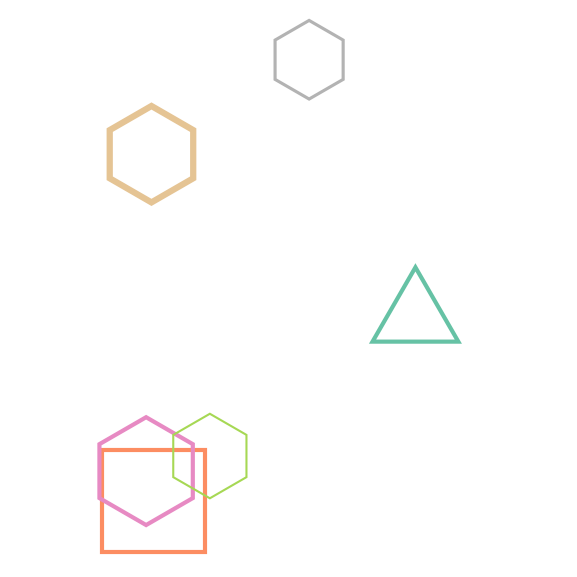[{"shape": "triangle", "thickness": 2, "radius": 0.43, "center": [0.719, 0.45]}, {"shape": "square", "thickness": 2, "radius": 0.44, "center": [0.266, 0.132]}, {"shape": "hexagon", "thickness": 2, "radius": 0.47, "center": [0.253, 0.183]}, {"shape": "hexagon", "thickness": 1, "radius": 0.37, "center": [0.363, 0.209]}, {"shape": "hexagon", "thickness": 3, "radius": 0.42, "center": [0.262, 0.732]}, {"shape": "hexagon", "thickness": 1.5, "radius": 0.34, "center": [0.535, 0.896]}]